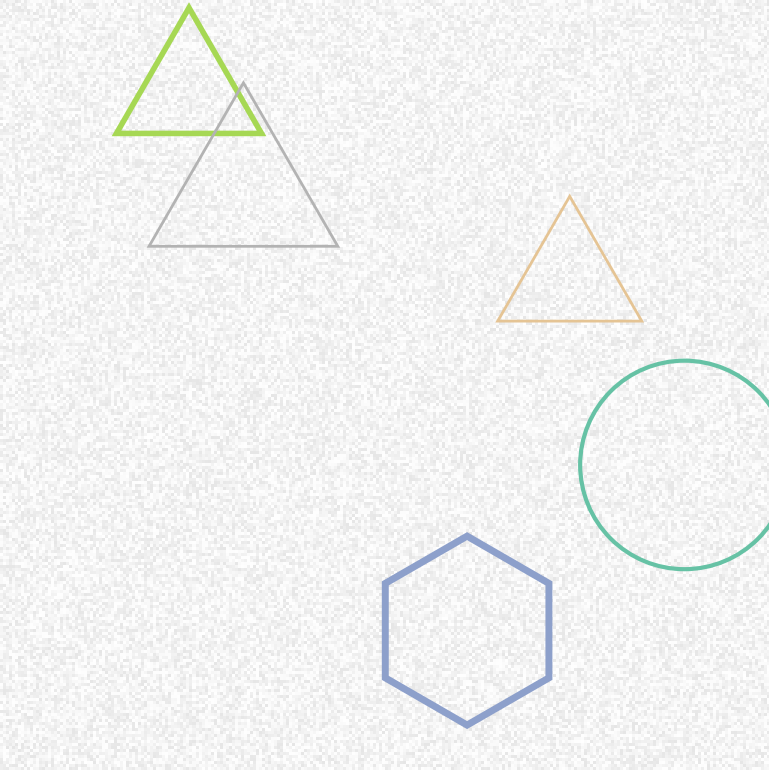[{"shape": "circle", "thickness": 1.5, "radius": 0.68, "center": [0.889, 0.396]}, {"shape": "hexagon", "thickness": 2.5, "radius": 0.61, "center": [0.607, 0.181]}, {"shape": "triangle", "thickness": 2, "radius": 0.54, "center": [0.245, 0.881]}, {"shape": "triangle", "thickness": 1, "radius": 0.54, "center": [0.74, 0.637]}, {"shape": "triangle", "thickness": 1, "radius": 0.71, "center": [0.316, 0.751]}]